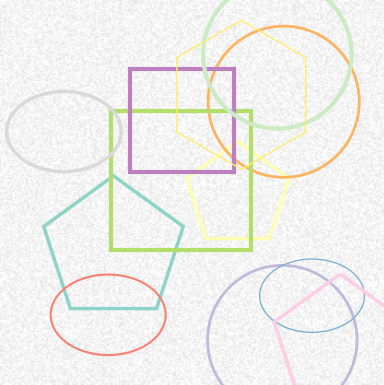[{"shape": "pentagon", "thickness": 2.5, "radius": 0.95, "center": [0.295, 0.353]}, {"shape": "pentagon", "thickness": 2.5, "radius": 0.7, "center": [0.618, 0.493]}, {"shape": "circle", "thickness": 2, "radius": 0.97, "center": [0.733, 0.117]}, {"shape": "oval", "thickness": 1.5, "radius": 0.75, "center": [0.281, 0.182]}, {"shape": "oval", "thickness": 1, "radius": 0.68, "center": [0.811, 0.232]}, {"shape": "circle", "thickness": 2, "radius": 0.98, "center": [0.737, 0.736]}, {"shape": "square", "thickness": 3, "radius": 0.91, "center": [0.47, 0.531]}, {"shape": "pentagon", "thickness": 2.5, "radius": 0.9, "center": [0.884, 0.108]}, {"shape": "oval", "thickness": 2.5, "radius": 0.74, "center": [0.166, 0.658]}, {"shape": "square", "thickness": 3, "radius": 0.67, "center": [0.473, 0.688]}, {"shape": "circle", "thickness": 3, "radius": 0.96, "center": [0.72, 0.859]}, {"shape": "hexagon", "thickness": 1, "radius": 0.97, "center": [0.627, 0.754]}]